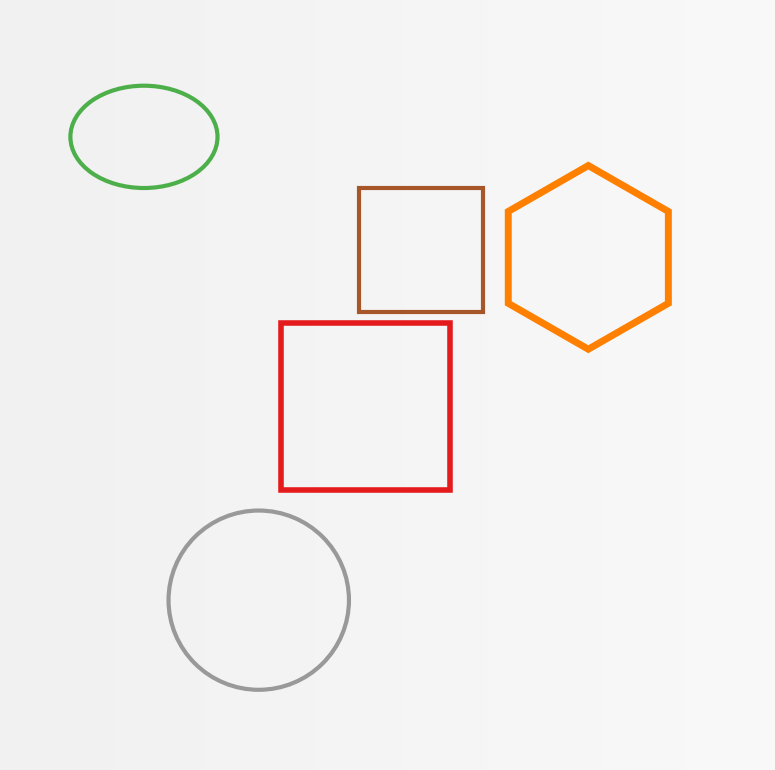[{"shape": "square", "thickness": 2, "radius": 0.54, "center": [0.472, 0.472]}, {"shape": "oval", "thickness": 1.5, "radius": 0.47, "center": [0.186, 0.822]}, {"shape": "hexagon", "thickness": 2.5, "radius": 0.6, "center": [0.759, 0.666]}, {"shape": "square", "thickness": 1.5, "radius": 0.4, "center": [0.543, 0.675]}, {"shape": "circle", "thickness": 1.5, "radius": 0.58, "center": [0.334, 0.221]}]